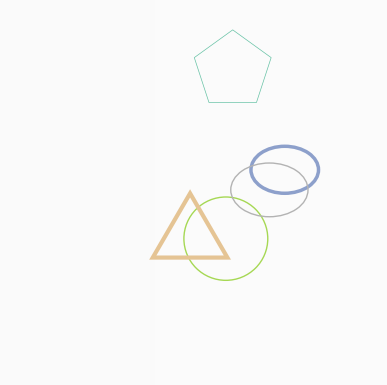[{"shape": "pentagon", "thickness": 0.5, "radius": 0.52, "center": [0.601, 0.818]}, {"shape": "oval", "thickness": 2.5, "radius": 0.44, "center": [0.735, 0.559]}, {"shape": "circle", "thickness": 1, "radius": 0.54, "center": [0.583, 0.38]}, {"shape": "triangle", "thickness": 3, "radius": 0.56, "center": [0.491, 0.387]}, {"shape": "oval", "thickness": 1, "radius": 0.5, "center": [0.695, 0.507]}]